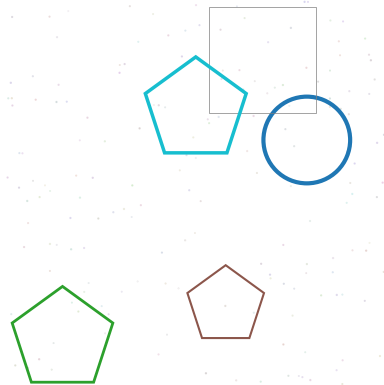[{"shape": "circle", "thickness": 3, "radius": 0.56, "center": [0.797, 0.636]}, {"shape": "pentagon", "thickness": 2, "radius": 0.69, "center": [0.162, 0.119]}, {"shape": "pentagon", "thickness": 1.5, "radius": 0.52, "center": [0.586, 0.207]}, {"shape": "square", "thickness": 0.5, "radius": 0.69, "center": [0.682, 0.844]}, {"shape": "pentagon", "thickness": 2.5, "radius": 0.69, "center": [0.508, 0.714]}]